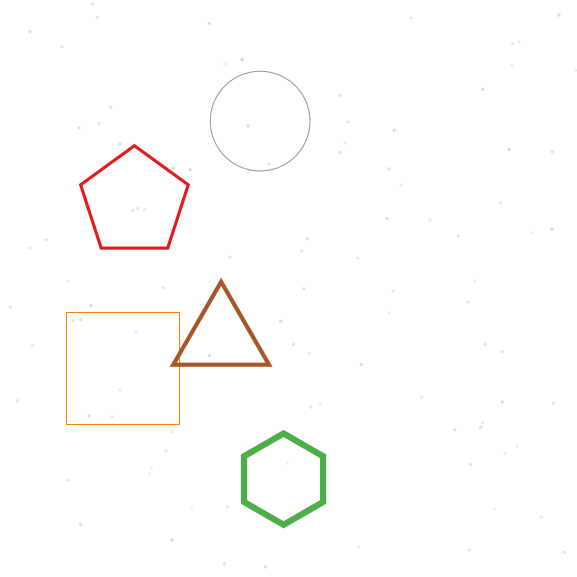[{"shape": "pentagon", "thickness": 1.5, "radius": 0.49, "center": [0.233, 0.649]}, {"shape": "hexagon", "thickness": 3, "radius": 0.4, "center": [0.491, 0.169]}, {"shape": "square", "thickness": 0.5, "radius": 0.49, "center": [0.212, 0.362]}, {"shape": "triangle", "thickness": 2, "radius": 0.48, "center": [0.383, 0.415]}, {"shape": "circle", "thickness": 0.5, "radius": 0.43, "center": [0.45, 0.789]}]